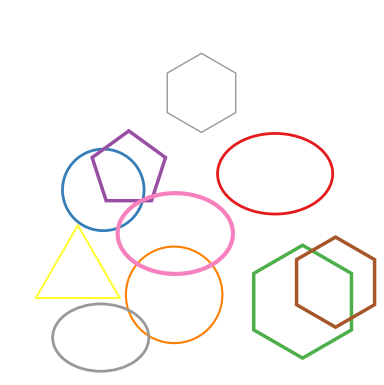[{"shape": "oval", "thickness": 2, "radius": 0.75, "center": [0.715, 0.549]}, {"shape": "circle", "thickness": 2, "radius": 0.53, "center": [0.268, 0.507]}, {"shape": "hexagon", "thickness": 2.5, "radius": 0.73, "center": [0.786, 0.216]}, {"shape": "pentagon", "thickness": 2.5, "radius": 0.5, "center": [0.335, 0.56]}, {"shape": "circle", "thickness": 1.5, "radius": 0.63, "center": [0.452, 0.234]}, {"shape": "triangle", "thickness": 1.5, "radius": 0.63, "center": [0.202, 0.289]}, {"shape": "hexagon", "thickness": 2.5, "radius": 0.59, "center": [0.872, 0.267]}, {"shape": "oval", "thickness": 3, "radius": 0.75, "center": [0.455, 0.393]}, {"shape": "hexagon", "thickness": 1, "radius": 0.51, "center": [0.523, 0.759]}, {"shape": "oval", "thickness": 2, "radius": 0.62, "center": [0.262, 0.123]}]